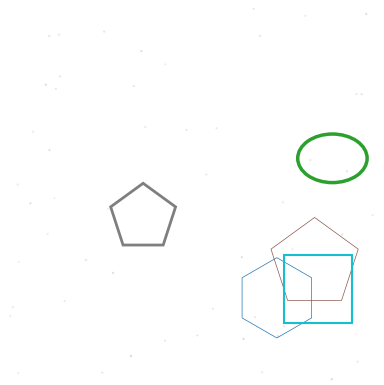[{"shape": "hexagon", "thickness": 0.5, "radius": 0.52, "center": [0.719, 0.226]}, {"shape": "oval", "thickness": 2.5, "radius": 0.45, "center": [0.863, 0.589]}, {"shape": "pentagon", "thickness": 0.5, "radius": 0.6, "center": [0.817, 0.316]}, {"shape": "pentagon", "thickness": 2, "radius": 0.44, "center": [0.372, 0.435]}, {"shape": "square", "thickness": 1.5, "radius": 0.44, "center": [0.827, 0.249]}]